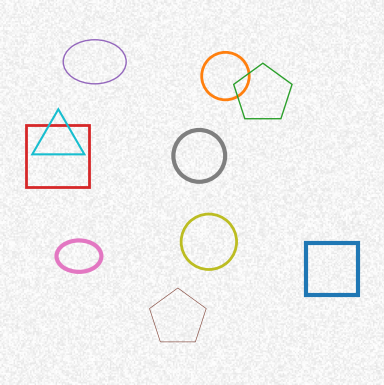[{"shape": "square", "thickness": 3, "radius": 0.34, "center": [0.862, 0.301]}, {"shape": "circle", "thickness": 2, "radius": 0.31, "center": [0.586, 0.802]}, {"shape": "pentagon", "thickness": 1, "radius": 0.4, "center": [0.683, 0.756]}, {"shape": "square", "thickness": 2, "radius": 0.41, "center": [0.149, 0.595]}, {"shape": "oval", "thickness": 1, "radius": 0.41, "center": [0.246, 0.84]}, {"shape": "pentagon", "thickness": 0.5, "radius": 0.39, "center": [0.462, 0.175]}, {"shape": "oval", "thickness": 3, "radius": 0.29, "center": [0.205, 0.335]}, {"shape": "circle", "thickness": 3, "radius": 0.34, "center": [0.518, 0.595]}, {"shape": "circle", "thickness": 2, "radius": 0.36, "center": [0.543, 0.372]}, {"shape": "triangle", "thickness": 1.5, "radius": 0.39, "center": [0.151, 0.638]}]